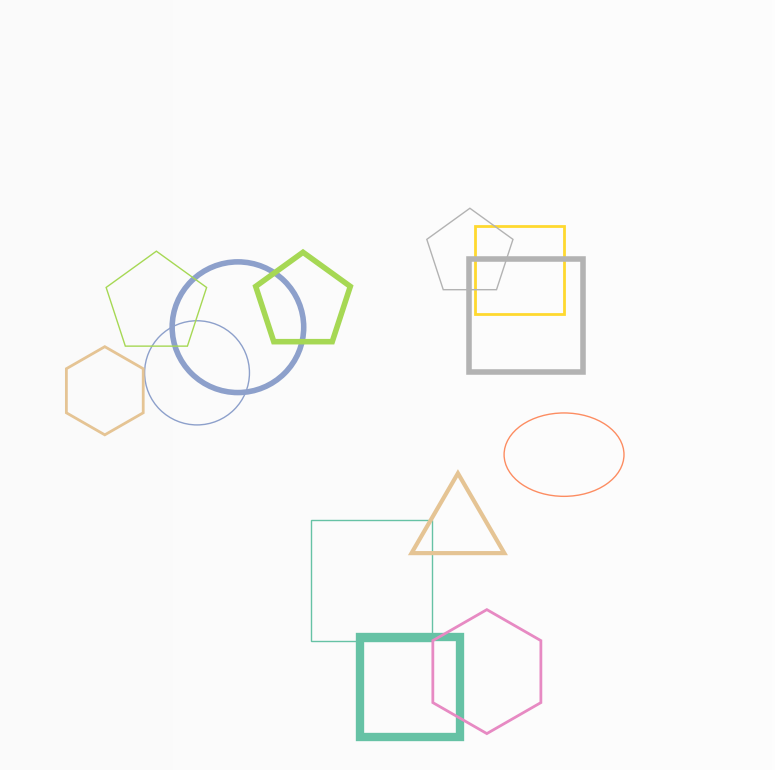[{"shape": "square", "thickness": 0.5, "radius": 0.39, "center": [0.479, 0.246]}, {"shape": "square", "thickness": 3, "radius": 0.32, "center": [0.529, 0.107]}, {"shape": "oval", "thickness": 0.5, "radius": 0.39, "center": [0.728, 0.41]}, {"shape": "circle", "thickness": 0.5, "radius": 0.34, "center": [0.254, 0.516]}, {"shape": "circle", "thickness": 2, "radius": 0.42, "center": [0.307, 0.575]}, {"shape": "hexagon", "thickness": 1, "radius": 0.4, "center": [0.628, 0.128]}, {"shape": "pentagon", "thickness": 2, "radius": 0.32, "center": [0.391, 0.608]}, {"shape": "pentagon", "thickness": 0.5, "radius": 0.34, "center": [0.202, 0.606]}, {"shape": "square", "thickness": 1, "radius": 0.29, "center": [0.671, 0.649]}, {"shape": "triangle", "thickness": 1.5, "radius": 0.35, "center": [0.591, 0.316]}, {"shape": "hexagon", "thickness": 1, "radius": 0.29, "center": [0.135, 0.493]}, {"shape": "square", "thickness": 2, "radius": 0.36, "center": [0.679, 0.59]}, {"shape": "pentagon", "thickness": 0.5, "radius": 0.29, "center": [0.606, 0.671]}]